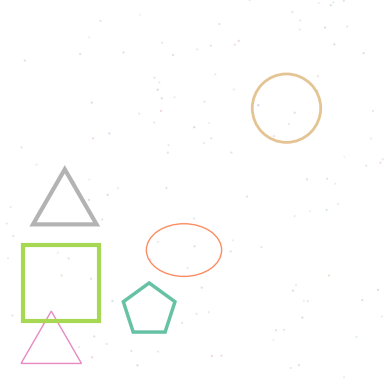[{"shape": "pentagon", "thickness": 2.5, "radius": 0.35, "center": [0.387, 0.195]}, {"shape": "oval", "thickness": 1, "radius": 0.49, "center": [0.478, 0.35]}, {"shape": "triangle", "thickness": 1, "radius": 0.45, "center": [0.133, 0.101]}, {"shape": "square", "thickness": 3, "radius": 0.49, "center": [0.16, 0.266]}, {"shape": "circle", "thickness": 2, "radius": 0.44, "center": [0.744, 0.719]}, {"shape": "triangle", "thickness": 3, "radius": 0.48, "center": [0.168, 0.465]}]